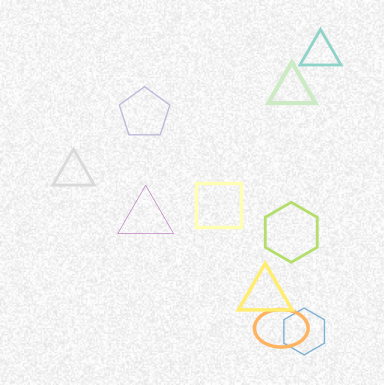[{"shape": "triangle", "thickness": 2, "radius": 0.31, "center": [0.832, 0.862]}, {"shape": "square", "thickness": 2.5, "radius": 0.29, "center": [0.567, 0.467]}, {"shape": "pentagon", "thickness": 1, "radius": 0.35, "center": [0.376, 0.706]}, {"shape": "hexagon", "thickness": 1, "radius": 0.3, "center": [0.79, 0.139]}, {"shape": "oval", "thickness": 2.5, "radius": 0.35, "center": [0.731, 0.147]}, {"shape": "hexagon", "thickness": 2, "radius": 0.39, "center": [0.756, 0.397]}, {"shape": "triangle", "thickness": 2, "radius": 0.31, "center": [0.191, 0.55]}, {"shape": "triangle", "thickness": 0.5, "radius": 0.42, "center": [0.378, 0.435]}, {"shape": "triangle", "thickness": 3, "radius": 0.35, "center": [0.758, 0.768]}, {"shape": "triangle", "thickness": 2.5, "radius": 0.4, "center": [0.689, 0.235]}]